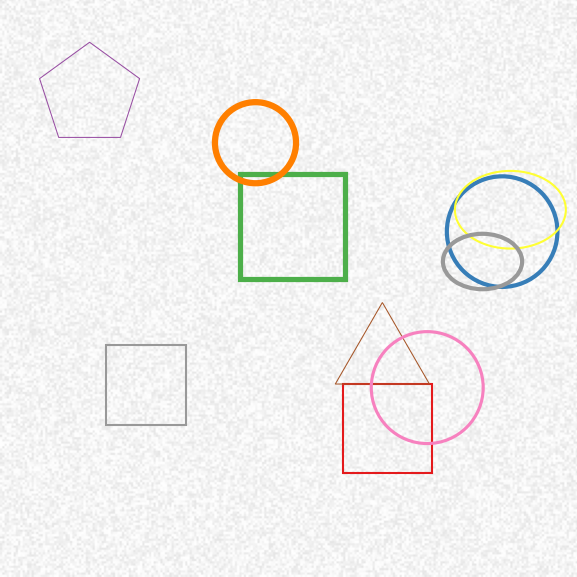[{"shape": "square", "thickness": 1, "radius": 0.38, "center": [0.671, 0.258]}, {"shape": "circle", "thickness": 2, "radius": 0.48, "center": [0.87, 0.598]}, {"shape": "square", "thickness": 2.5, "radius": 0.45, "center": [0.506, 0.606]}, {"shape": "pentagon", "thickness": 0.5, "radius": 0.46, "center": [0.155, 0.835]}, {"shape": "circle", "thickness": 3, "radius": 0.35, "center": [0.442, 0.752]}, {"shape": "oval", "thickness": 1, "radius": 0.48, "center": [0.884, 0.636]}, {"shape": "triangle", "thickness": 0.5, "radius": 0.47, "center": [0.662, 0.381]}, {"shape": "circle", "thickness": 1.5, "radius": 0.48, "center": [0.74, 0.328]}, {"shape": "square", "thickness": 1, "radius": 0.35, "center": [0.252, 0.332]}, {"shape": "oval", "thickness": 2, "radius": 0.34, "center": [0.836, 0.546]}]